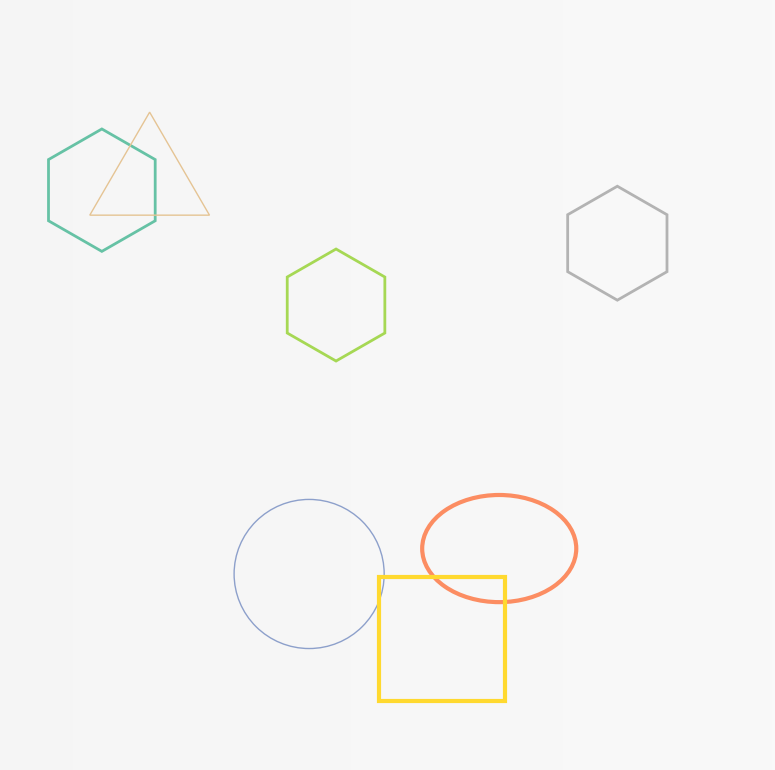[{"shape": "hexagon", "thickness": 1, "radius": 0.4, "center": [0.131, 0.753]}, {"shape": "oval", "thickness": 1.5, "radius": 0.5, "center": [0.644, 0.288]}, {"shape": "circle", "thickness": 0.5, "radius": 0.48, "center": [0.399, 0.255]}, {"shape": "hexagon", "thickness": 1, "radius": 0.36, "center": [0.434, 0.604]}, {"shape": "square", "thickness": 1.5, "radius": 0.4, "center": [0.57, 0.17]}, {"shape": "triangle", "thickness": 0.5, "radius": 0.45, "center": [0.193, 0.765]}, {"shape": "hexagon", "thickness": 1, "radius": 0.37, "center": [0.797, 0.684]}]